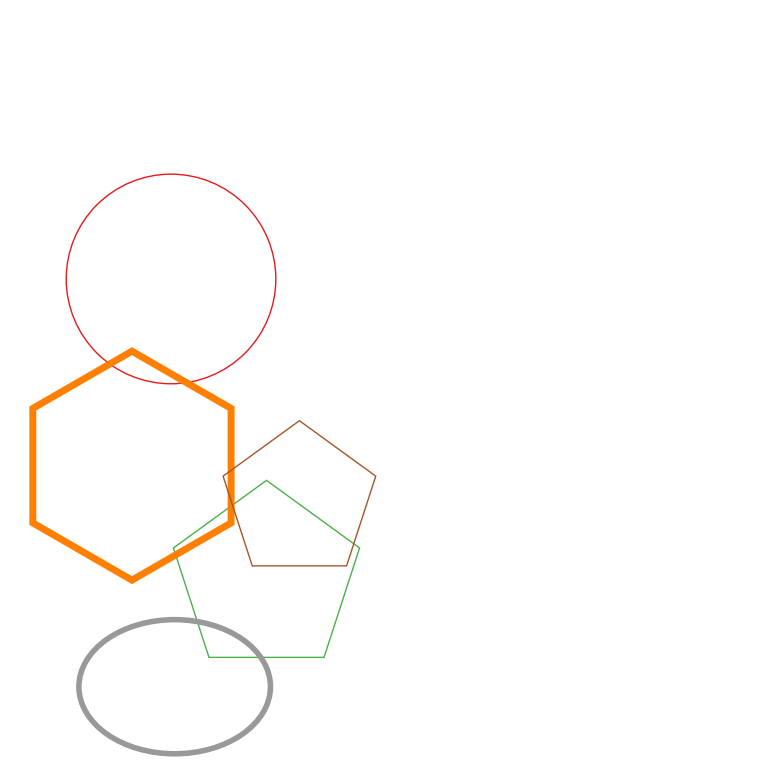[{"shape": "circle", "thickness": 0.5, "radius": 0.68, "center": [0.222, 0.638]}, {"shape": "pentagon", "thickness": 0.5, "radius": 0.64, "center": [0.346, 0.249]}, {"shape": "hexagon", "thickness": 2.5, "radius": 0.74, "center": [0.171, 0.395]}, {"shape": "pentagon", "thickness": 0.5, "radius": 0.52, "center": [0.389, 0.349]}, {"shape": "oval", "thickness": 2, "radius": 0.62, "center": [0.227, 0.108]}]